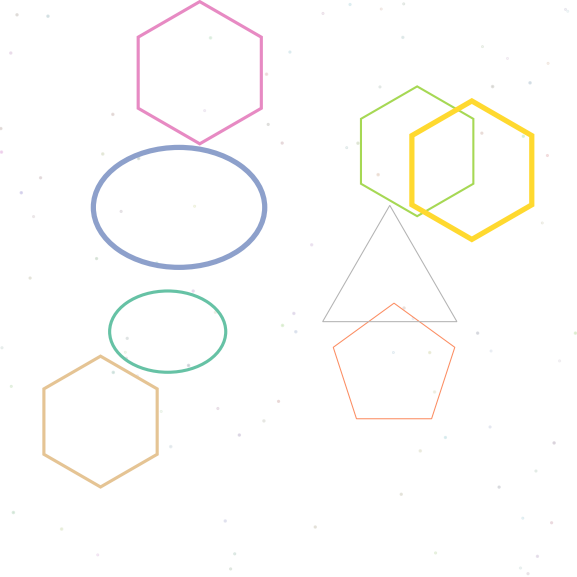[{"shape": "oval", "thickness": 1.5, "radius": 0.5, "center": [0.29, 0.425]}, {"shape": "pentagon", "thickness": 0.5, "radius": 0.55, "center": [0.682, 0.364]}, {"shape": "oval", "thickness": 2.5, "radius": 0.74, "center": [0.31, 0.64]}, {"shape": "hexagon", "thickness": 1.5, "radius": 0.62, "center": [0.346, 0.873]}, {"shape": "hexagon", "thickness": 1, "radius": 0.56, "center": [0.722, 0.737]}, {"shape": "hexagon", "thickness": 2.5, "radius": 0.6, "center": [0.817, 0.704]}, {"shape": "hexagon", "thickness": 1.5, "radius": 0.57, "center": [0.174, 0.269]}, {"shape": "triangle", "thickness": 0.5, "radius": 0.67, "center": [0.675, 0.509]}]